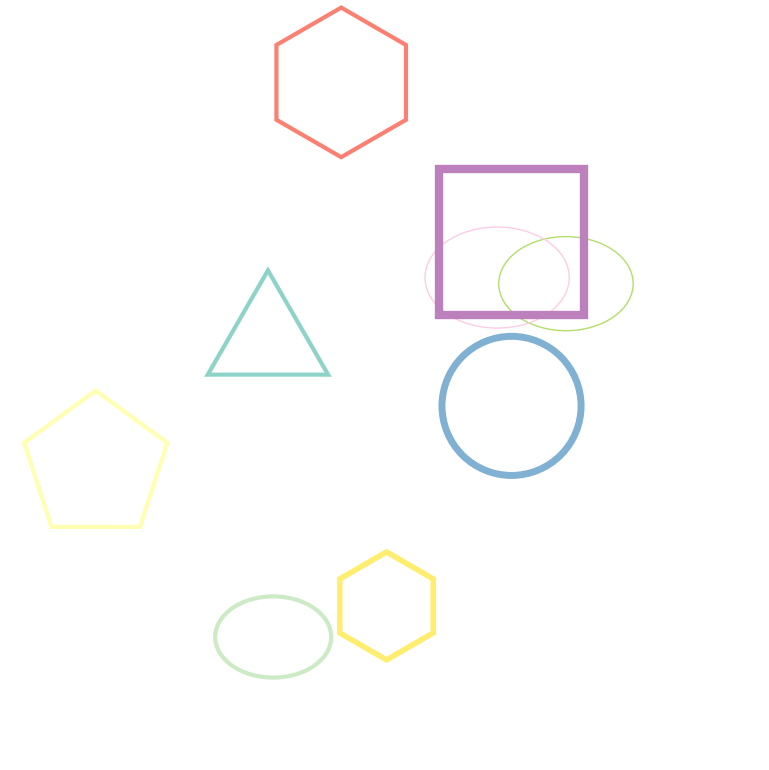[{"shape": "triangle", "thickness": 1.5, "radius": 0.45, "center": [0.348, 0.559]}, {"shape": "pentagon", "thickness": 1.5, "radius": 0.49, "center": [0.124, 0.395]}, {"shape": "hexagon", "thickness": 1.5, "radius": 0.49, "center": [0.443, 0.893]}, {"shape": "circle", "thickness": 2.5, "radius": 0.45, "center": [0.664, 0.473]}, {"shape": "oval", "thickness": 0.5, "radius": 0.44, "center": [0.735, 0.632]}, {"shape": "oval", "thickness": 0.5, "radius": 0.47, "center": [0.646, 0.64]}, {"shape": "square", "thickness": 3, "radius": 0.47, "center": [0.664, 0.686]}, {"shape": "oval", "thickness": 1.5, "radius": 0.38, "center": [0.355, 0.173]}, {"shape": "hexagon", "thickness": 2, "radius": 0.35, "center": [0.502, 0.213]}]